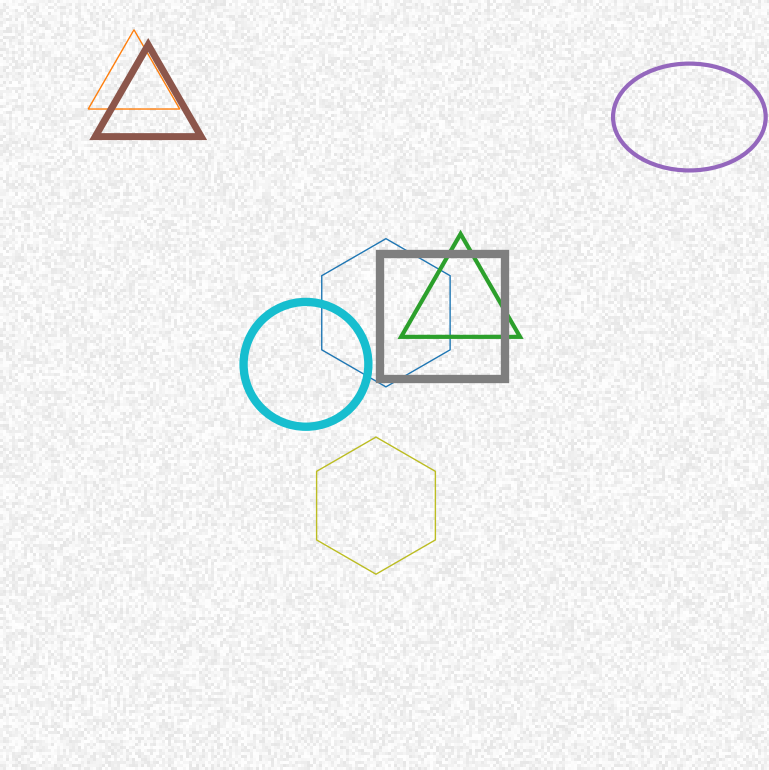[{"shape": "hexagon", "thickness": 0.5, "radius": 0.48, "center": [0.501, 0.594]}, {"shape": "triangle", "thickness": 0.5, "radius": 0.34, "center": [0.174, 0.893]}, {"shape": "triangle", "thickness": 1.5, "radius": 0.45, "center": [0.598, 0.607]}, {"shape": "oval", "thickness": 1.5, "radius": 0.5, "center": [0.895, 0.848]}, {"shape": "triangle", "thickness": 2.5, "radius": 0.4, "center": [0.192, 0.862]}, {"shape": "square", "thickness": 3, "radius": 0.4, "center": [0.575, 0.589]}, {"shape": "hexagon", "thickness": 0.5, "radius": 0.45, "center": [0.488, 0.343]}, {"shape": "circle", "thickness": 3, "radius": 0.41, "center": [0.397, 0.527]}]